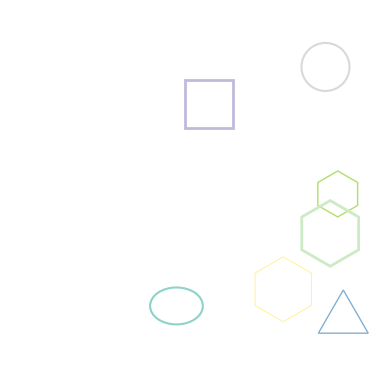[{"shape": "oval", "thickness": 1.5, "radius": 0.34, "center": [0.458, 0.205]}, {"shape": "square", "thickness": 2, "radius": 0.31, "center": [0.542, 0.729]}, {"shape": "triangle", "thickness": 1, "radius": 0.37, "center": [0.892, 0.172]}, {"shape": "hexagon", "thickness": 1, "radius": 0.3, "center": [0.877, 0.496]}, {"shape": "circle", "thickness": 1.5, "radius": 0.31, "center": [0.845, 0.826]}, {"shape": "hexagon", "thickness": 2, "radius": 0.43, "center": [0.858, 0.394]}, {"shape": "hexagon", "thickness": 0.5, "radius": 0.42, "center": [0.736, 0.249]}]